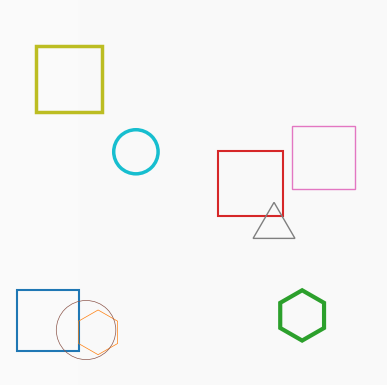[{"shape": "square", "thickness": 1.5, "radius": 0.4, "center": [0.124, 0.168]}, {"shape": "hexagon", "thickness": 0.5, "radius": 0.29, "center": [0.253, 0.137]}, {"shape": "hexagon", "thickness": 3, "radius": 0.33, "center": [0.78, 0.181]}, {"shape": "square", "thickness": 1.5, "radius": 0.42, "center": [0.646, 0.524]}, {"shape": "circle", "thickness": 0.5, "radius": 0.38, "center": [0.222, 0.143]}, {"shape": "square", "thickness": 1, "radius": 0.41, "center": [0.834, 0.59]}, {"shape": "triangle", "thickness": 1, "radius": 0.31, "center": [0.707, 0.412]}, {"shape": "square", "thickness": 2.5, "radius": 0.43, "center": [0.178, 0.794]}, {"shape": "circle", "thickness": 2.5, "radius": 0.29, "center": [0.351, 0.606]}]